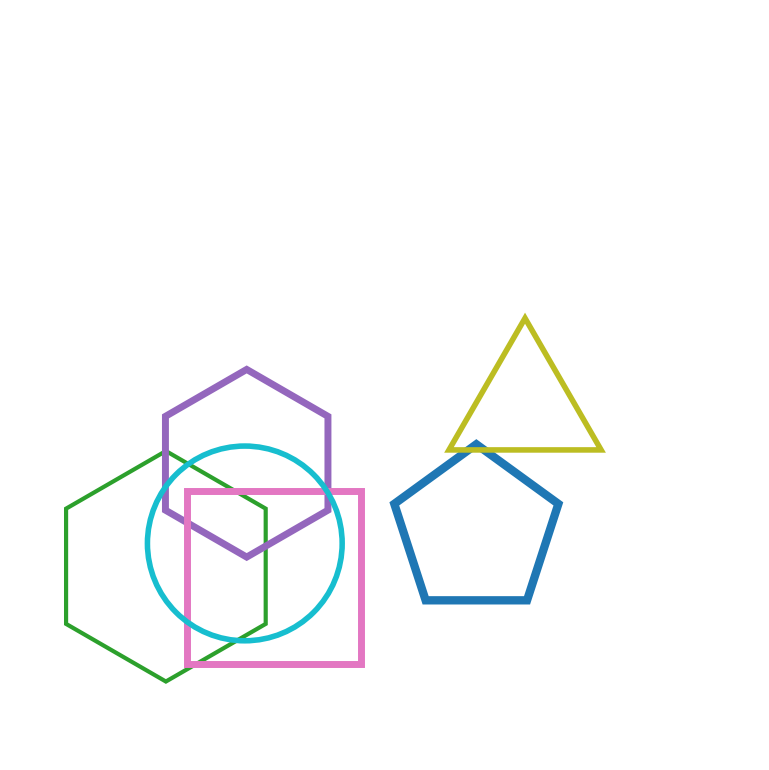[{"shape": "pentagon", "thickness": 3, "radius": 0.56, "center": [0.619, 0.311]}, {"shape": "hexagon", "thickness": 1.5, "radius": 0.75, "center": [0.215, 0.265]}, {"shape": "hexagon", "thickness": 2.5, "radius": 0.61, "center": [0.32, 0.398]}, {"shape": "square", "thickness": 2.5, "radius": 0.56, "center": [0.356, 0.25]}, {"shape": "triangle", "thickness": 2, "radius": 0.57, "center": [0.682, 0.473]}, {"shape": "circle", "thickness": 2, "radius": 0.63, "center": [0.318, 0.294]}]